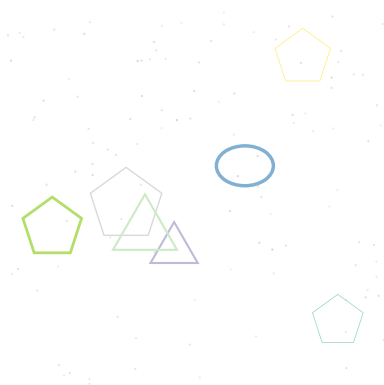[{"shape": "pentagon", "thickness": 0.5, "radius": 0.35, "center": [0.877, 0.166]}, {"shape": "triangle", "thickness": 1.5, "radius": 0.35, "center": [0.452, 0.352]}, {"shape": "oval", "thickness": 2.5, "radius": 0.37, "center": [0.636, 0.569]}, {"shape": "pentagon", "thickness": 2, "radius": 0.4, "center": [0.136, 0.408]}, {"shape": "pentagon", "thickness": 1, "radius": 0.49, "center": [0.328, 0.468]}, {"shape": "triangle", "thickness": 1.5, "radius": 0.48, "center": [0.377, 0.399]}, {"shape": "pentagon", "thickness": 0.5, "radius": 0.38, "center": [0.786, 0.851]}]